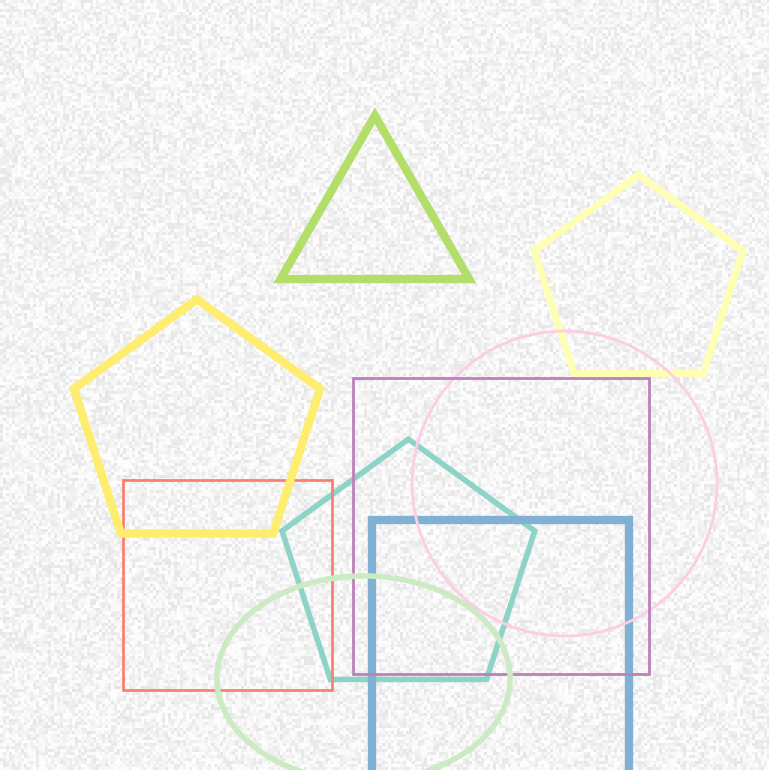[{"shape": "pentagon", "thickness": 2, "radius": 0.86, "center": [0.53, 0.257]}, {"shape": "pentagon", "thickness": 2.5, "radius": 0.71, "center": [0.829, 0.63]}, {"shape": "square", "thickness": 1, "radius": 0.68, "center": [0.295, 0.24]}, {"shape": "square", "thickness": 3, "radius": 0.84, "center": [0.65, 0.158]}, {"shape": "triangle", "thickness": 3, "radius": 0.71, "center": [0.487, 0.708]}, {"shape": "circle", "thickness": 1, "radius": 0.99, "center": [0.733, 0.372]}, {"shape": "square", "thickness": 1, "radius": 0.96, "center": [0.651, 0.317]}, {"shape": "oval", "thickness": 2, "radius": 0.95, "center": [0.472, 0.119]}, {"shape": "pentagon", "thickness": 3, "radius": 0.84, "center": [0.256, 0.443]}]